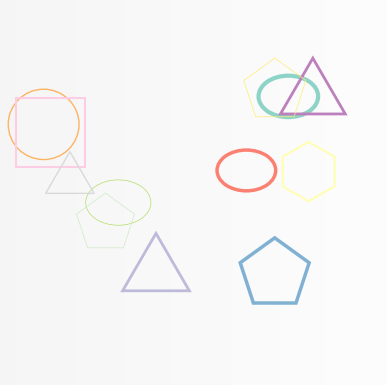[{"shape": "oval", "thickness": 3, "radius": 0.38, "center": [0.744, 0.75]}, {"shape": "hexagon", "thickness": 1.5, "radius": 0.39, "center": [0.797, 0.554]}, {"shape": "triangle", "thickness": 2, "radius": 0.5, "center": [0.403, 0.294]}, {"shape": "oval", "thickness": 2.5, "radius": 0.38, "center": [0.636, 0.557]}, {"shape": "pentagon", "thickness": 2.5, "radius": 0.47, "center": [0.709, 0.289]}, {"shape": "circle", "thickness": 1, "radius": 0.46, "center": [0.113, 0.677]}, {"shape": "oval", "thickness": 0.5, "radius": 0.42, "center": [0.305, 0.474]}, {"shape": "square", "thickness": 1.5, "radius": 0.45, "center": [0.131, 0.656]}, {"shape": "triangle", "thickness": 1, "radius": 0.36, "center": [0.18, 0.534]}, {"shape": "triangle", "thickness": 2, "radius": 0.48, "center": [0.807, 0.752]}, {"shape": "pentagon", "thickness": 0.5, "radius": 0.39, "center": [0.272, 0.42]}, {"shape": "pentagon", "thickness": 0.5, "radius": 0.42, "center": [0.709, 0.765]}]